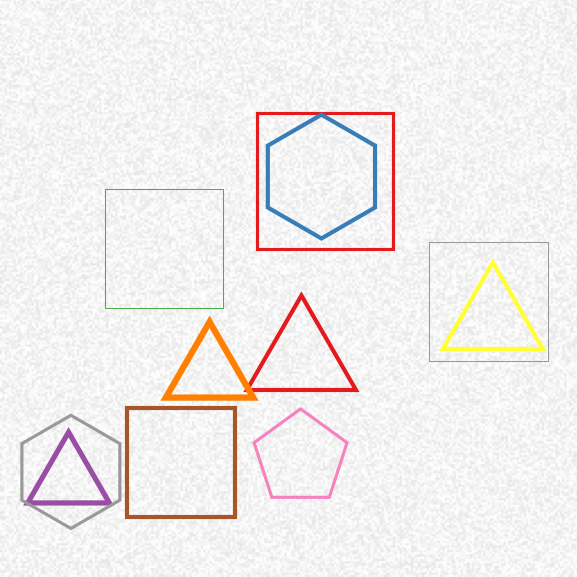[{"shape": "square", "thickness": 1.5, "radius": 0.59, "center": [0.563, 0.685]}, {"shape": "triangle", "thickness": 2, "radius": 0.55, "center": [0.522, 0.378]}, {"shape": "hexagon", "thickness": 2, "radius": 0.54, "center": [0.557, 0.693]}, {"shape": "square", "thickness": 0.5, "radius": 0.51, "center": [0.284, 0.569]}, {"shape": "triangle", "thickness": 2.5, "radius": 0.41, "center": [0.119, 0.169]}, {"shape": "triangle", "thickness": 3, "radius": 0.44, "center": [0.363, 0.354]}, {"shape": "triangle", "thickness": 2, "radius": 0.5, "center": [0.853, 0.445]}, {"shape": "square", "thickness": 2, "radius": 0.47, "center": [0.313, 0.198]}, {"shape": "pentagon", "thickness": 1.5, "radius": 0.42, "center": [0.52, 0.206]}, {"shape": "square", "thickness": 0.5, "radius": 0.51, "center": [0.846, 0.477]}, {"shape": "hexagon", "thickness": 1.5, "radius": 0.49, "center": [0.123, 0.182]}]